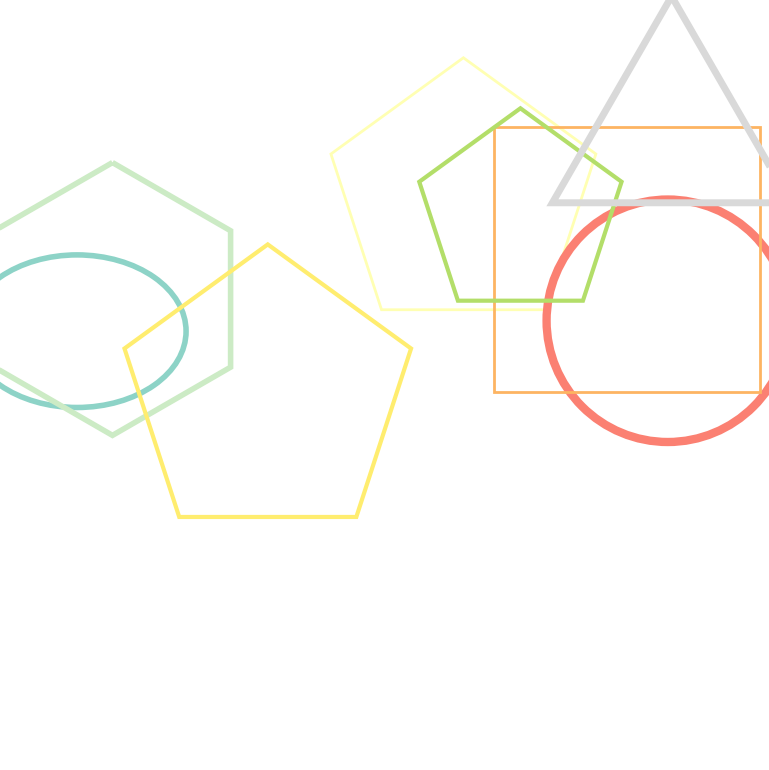[{"shape": "oval", "thickness": 2, "radius": 0.71, "center": [0.1, 0.57]}, {"shape": "pentagon", "thickness": 1, "radius": 0.9, "center": [0.602, 0.744]}, {"shape": "circle", "thickness": 3, "radius": 0.79, "center": [0.867, 0.583]}, {"shape": "square", "thickness": 1, "radius": 0.86, "center": [0.814, 0.663]}, {"shape": "pentagon", "thickness": 1.5, "radius": 0.69, "center": [0.676, 0.721]}, {"shape": "triangle", "thickness": 2.5, "radius": 0.89, "center": [0.872, 0.826]}, {"shape": "hexagon", "thickness": 2, "radius": 0.89, "center": [0.146, 0.612]}, {"shape": "pentagon", "thickness": 1.5, "radius": 0.98, "center": [0.348, 0.487]}]